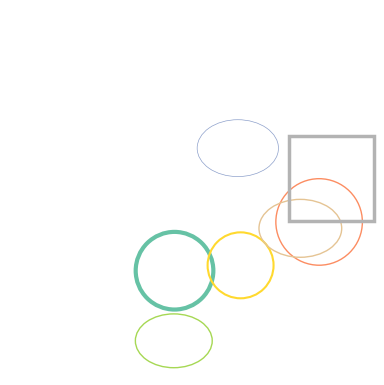[{"shape": "circle", "thickness": 3, "radius": 0.5, "center": [0.453, 0.297]}, {"shape": "circle", "thickness": 1, "radius": 0.56, "center": [0.829, 0.424]}, {"shape": "oval", "thickness": 0.5, "radius": 0.53, "center": [0.618, 0.615]}, {"shape": "oval", "thickness": 1, "radius": 0.5, "center": [0.451, 0.115]}, {"shape": "circle", "thickness": 1.5, "radius": 0.43, "center": [0.625, 0.311]}, {"shape": "oval", "thickness": 1, "radius": 0.54, "center": [0.78, 0.407]}, {"shape": "square", "thickness": 2.5, "radius": 0.55, "center": [0.86, 0.537]}]